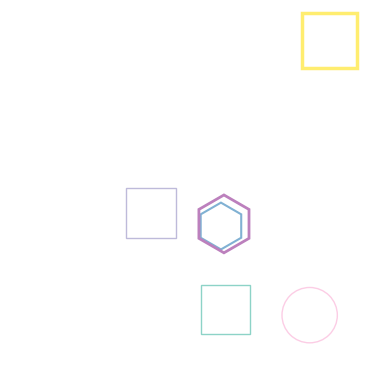[{"shape": "square", "thickness": 1, "radius": 0.32, "center": [0.585, 0.196]}, {"shape": "square", "thickness": 1, "radius": 0.33, "center": [0.392, 0.447]}, {"shape": "hexagon", "thickness": 1.5, "radius": 0.3, "center": [0.574, 0.413]}, {"shape": "circle", "thickness": 1, "radius": 0.36, "center": [0.804, 0.181]}, {"shape": "hexagon", "thickness": 2, "radius": 0.38, "center": [0.582, 0.418]}, {"shape": "square", "thickness": 2.5, "radius": 0.36, "center": [0.856, 0.894]}]